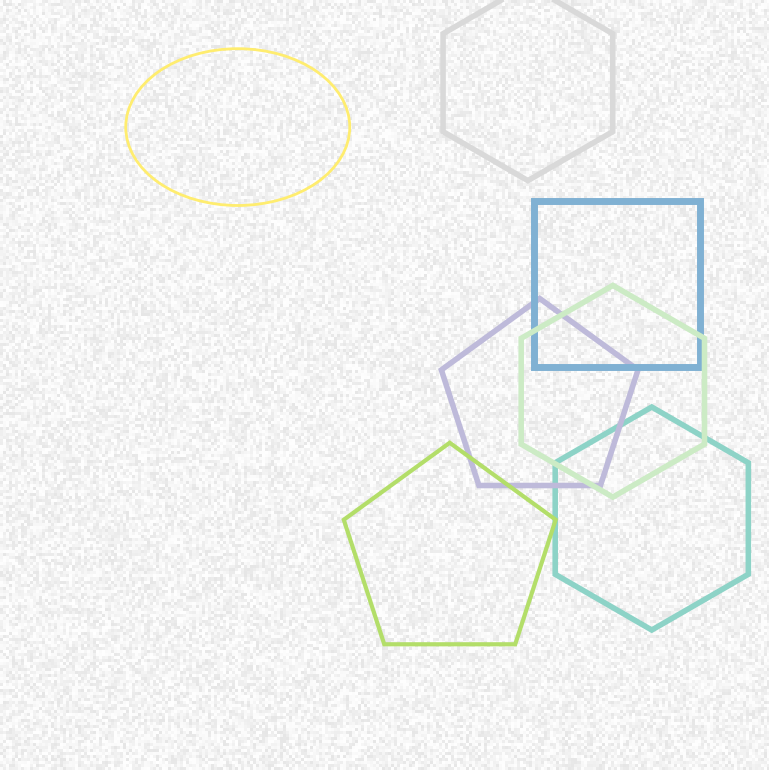[{"shape": "hexagon", "thickness": 2, "radius": 0.72, "center": [0.846, 0.327]}, {"shape": "pentagon", "thickness": 2, "radius": 0.67, "center": [0.701, 0.478]}, {"shape": "square", "thickness": 2.5, "radius": 0.54, "center": [0.801, 0.632]}, {"shape": "pentagon", "thickness": 1.5, "radius": 0.72, "center": [0.584, 0.28]}, {"shape": "hexagon", "thickness": 2, "radius": 0.64, "center": [0.686, 0.893]}, {"shape": "hexagon", "thickness": 2, "radius": 0.69, "center": [0.796, 0.492]}, {"shape": "oval", "thickness": 1, "radius": 0.73, "center": [0.309, 0.835]}]